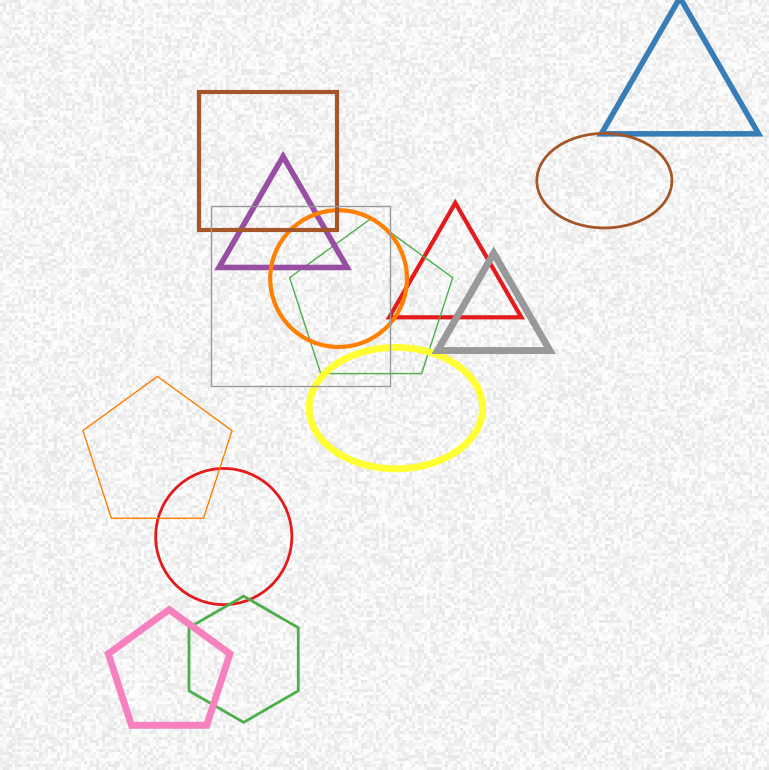[{"shape": "triangle", "thickness": 1.5, "radius": 0.5, "center": [0.591, 0.637]}, {"shape": "circle", "thickness": 1, "radius": 0.44, "center": [0.291, 0.303]}, {"shape": "triangle", "thickness": 2, "radius": 0.59, "center": [0.883, 0.885]}, {"shape": "hexagon", "thickness": 1, "radius": 0.41, "center": [0.316, 0.144]}, {"shape": "pentagon", "thickness": 0.5, "radius": 0.56, "center": [0.482, 0.605]}, {"shape": "triangle", "thickness": 2, "radius": 0.48, "center": [0.368, 0.701]}, {"shape": "circle", "thickness": 1.5, "radius": 0.44, "center": [0.44, 0.638]}, {"shape": "pentagon", "thickness": 0.5, "radius": 0.51, "center": [0.204, 0.409]}, {"shape": "oval", "thickness": 2.5, "radius": 0.56, "center": [0.514, 0.47]}, {"shape": "square", "thickness": 1.5, "radius": 0.45, "center": [0.348, 0.791]}, {"shape": "oval", "thickness": 1, "radius": 0.44, "center": [0.785, 0.765]}, {"shape": "pentagon", "thickness": 2.5, "radius": 0.42, "center": [0.22, 0.125]}, {"shape": "square", "thickness": 0.5, "radius": 0.58, "center": [0.391, 0.616]}, {"shape": "triangle", "thickness": 2.5, "radius": 0.42, "center": [0.641, 0.587]}]